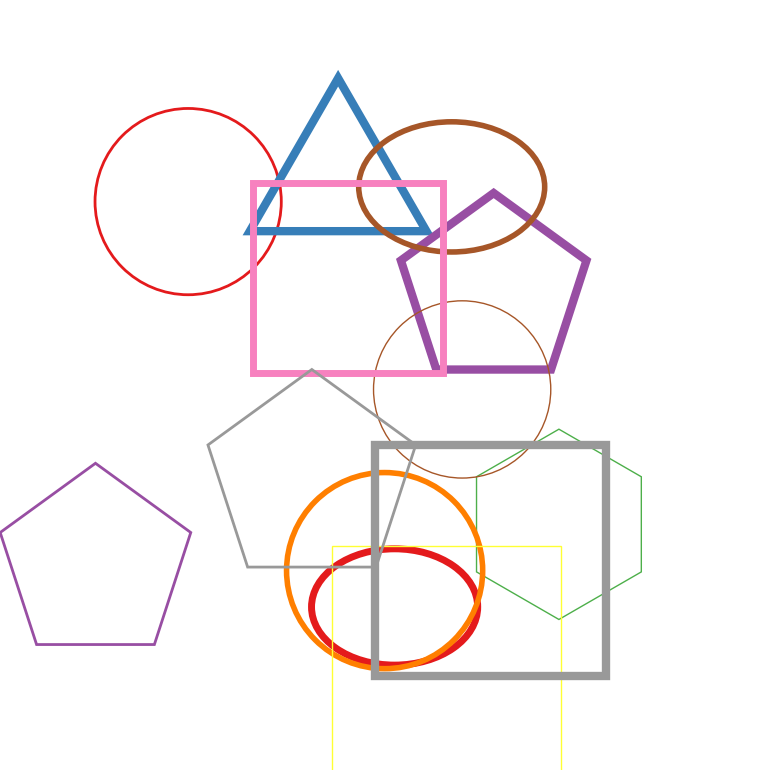[{"shape": "circle", "thickness": 1, "radius": 0.6, "center": [0.244, 0.738]}, {"shape": "oval", "thickness": 2.5, "radius": 0.54, "center": [0.512, 0.212]}, {"shape": "triangle", "thickness": 3, "radius": 0.66, "center": [0.439, 0.766]}, {"shape": "hexagon", "thickness": 0.5, "radius": 0.62, "center": [0.726, 0.319]}, {"shape": "pentagon", "thickness": 3, "radius": 0.63, "center": [0.641, 0.623]}, {"shape": "pentagon", "thickness": 1, "radius": 0.65, "center": [0.124, 0.268]}, {"shape": "circle", "thickness": 2, "radius": 0.64, "center": [0.499, 0.259]}, {"shape": "square", "thickness": 0.5, "radius": 0.75, "center": [0.58, 0.142]}, {"shape": "circle", "thickness": 0.5, "radius": 0.58, "center": [0.6, 0.494]}, {"shape": "oval", "thickness": 2, "radius": 0.6, "center": [0.587, 0.757]}, {"shape": "square", "thickness": 2.5, "radius": 0.62, "center": [0.452, 0.639]}, {"shape": "square", "thickness": 3, "radius": 0.75, "center": [0.637, 0.272]}, {"shape": "pentagon", "thickness": 1, "radius": 0.71, "center": [0.405, 0.378]}]